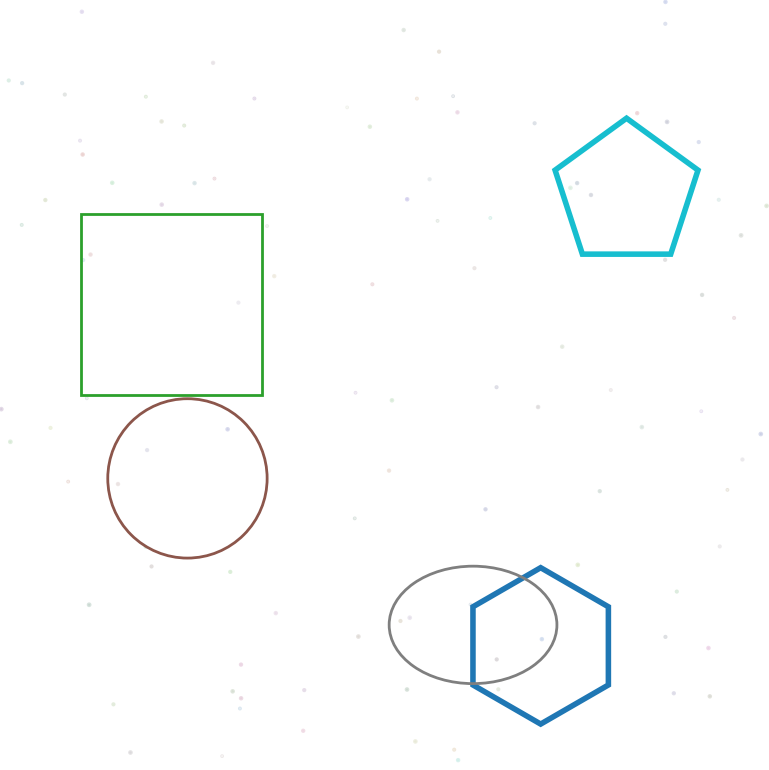[{"shape": "hexagon", "thickness": 2, "radius": 0.51, "center": [0.702, 0.161]}, {"shape": "square", "thickness": 1, "radius": 0.59, "center": [0.223, 0.604]}, {"shape": "circle", "thickness": 1, "radius": 0.52, "center": [0.243, 0.379]}, {"shape": "oval", "thickness": 1, "radius": 0.54, "center": [0.614, 0.188]}, {"shape": "pentagon", "thickness": 2, "radius": 0.49, "center": [0.814, 0.749]}]